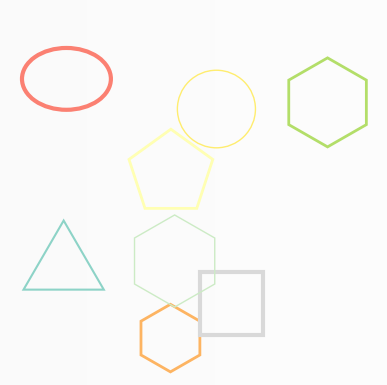[{"shape": "triangle", "thickness": 1.5, "radius": 0.6, "center": [0.164, 0.308]}, {"shape": "pentagon", "thickness": 2, "radius": 0.57, "center": [0.441, 0.551]}, {"shape": "oval", "thickness": 3, "radius": 0.57, "center": [0.171, 0.795]}, {"shape": "hexagon", "thickness": 2, "radius": 0.44, "center": [0.44, 0.122]}, {"shape": "hexagon", "thickness": 2, "radius": 0.58, "center": [0.845, 0.734]}, {"shape": "square", "thickness": 3, "radius": 0.41, "center": [0.597, 0.212]}, {"shape": "hexagon", "thickness": 1, "radius": 0.6, "center": [0.451, 0.322]}, {"shape": "circle", "thickness": 1, "radius": 0.5, "center": [0.558, 0.717]}]